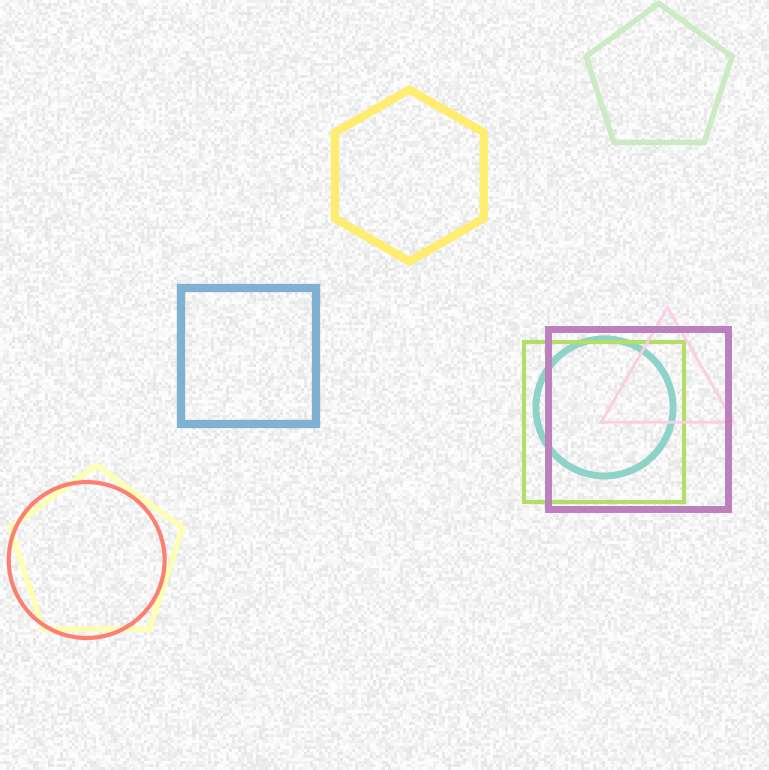[{"shape": "circle", "thickness": 2.5, "radius": 0.45, "center": [0.785, 0.471]}, {"shape": "pentagon", "thickness": 2, "radius": 0.59, "center": [0.125, 0.278]}, {"shape": "circle", "thickness": 1.5, "radius": 0.51, "center": [0.113, 0.273]}, {"shape": "square", "thickness": 3, "radius": 0.44, "center": [0.322, 0.538]}, {"shape": "square", "thickness": 1.5, "radius": 0.52, "center": [0.785, 0.453]}, {"shape": "triangle", "thickness": 1, "radius": 0.5, "center": [0.867, 0.501]}, {"shape": "square", "thickness": 2.5, "radius": 0.58, "center": [0.828, 0.456]}, {"shape": "pentagon", "thickness": 2, "radius": 0.5, "center": [0.856, 0.896]}, {"shape": "hexagon", "thickness": 3, "radius": 0.56, "center": [0.532, 0.772]}]